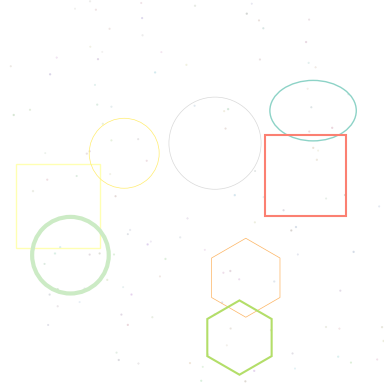[{"shape": "oval", "thickness": 1, "radius": 0.56, "center": [0.813, 0.713]}, {"shape": "square", "thickness": 1, "radius": 0.55, "center": [0.15, 0.465]}, {"shape": "square", "thickness": 1.5, "radius": 0.52, "center": [0.793, 0.544]}, {"shape": "hexagon", "thickness": 0.5, "radius": 0.51, "center": [0.638, 0.279]}, {"shape": "hexagon", "thickness": 1.5, "radius": 0.48, "center": [0.622, 0.123]}, {"shape": "circle", "thickness": 0.5, "radius": 0.6, "center": [0.558, 0.628]}, {"shape": "circle", "thickness": 3, "radius": 0.5, "center": [0.183, 0.337]}, {"shape": "circle", "thickness": 0.5, "radius": 0.45, "center": [0.323, 0.602]}]